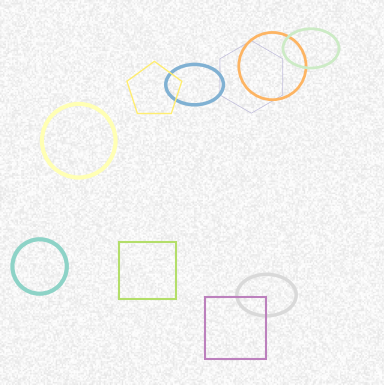[{"shape": "circle", "thickness": 3, "radius": 0.35, "center": [0.103, 0.308]}, {"shape": "circle", "thickness": 3, "radius": 0.48, "center": [0.205, 0.635]}, {"shape": "hexagon", "thickness": 0.5, "radius": 0.47, "center": [0.653, 0.8]}, {"shape": "oval", "thickness": 2.5, "radius": 0.37, "center": [0.505, 0.78]}, {"shape": "circle", "thickness": 2, "radius": 0.44, "center": [0.708, 0.828]}, {"shape": "square", "thickness": 1.5, "radius": 0.37, "center": [0.382, 0.298]}, {"shape": "oval", "thickness": 2.5, "radius": 0.39, "center": [0.692, 0.234]}, {"shape": "square", "thickness": 1.5, "radius": 0.4, "center": [0.612, 0.148]}, {"shape": "oval", "thickness": 2, "radius": 0.36, "center": [0.808, 0.874]}, {"shape": "pentagon", "thickness": 1, "radius": 0.37, "center": [0.401, 0.766]}]